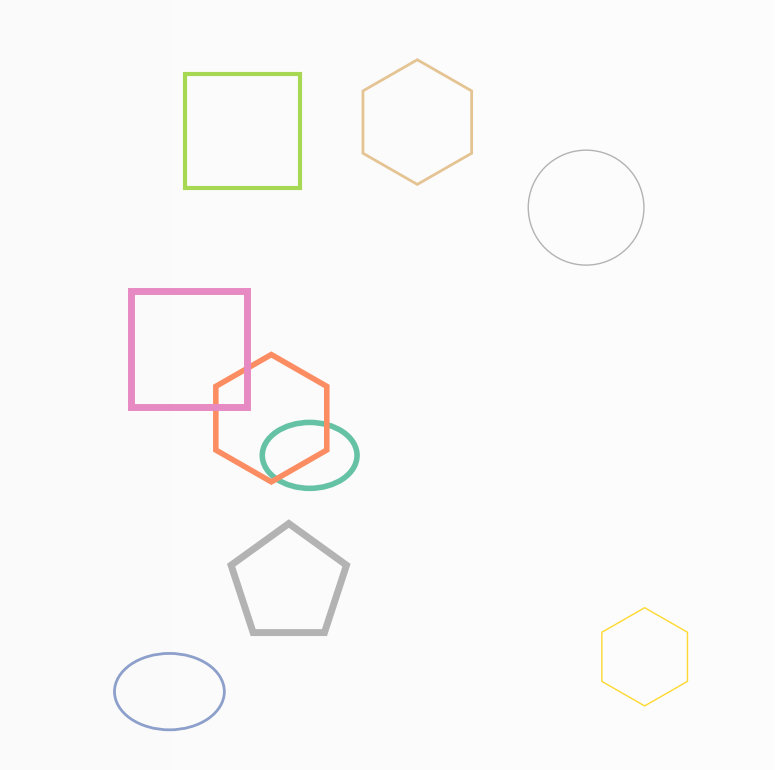[{"shape": "oval", "thickness": 2, "radius": 0.31, "center": [0.4, 0.409]}, {"shape": "hexagon", "thickness": 2, "radius": 0.41, "center": [0.35, 0.457]}, {"shape": "oval", "thickness": 1, "radius": 0.35, "center": [0.219, 0.102]}, {"shape": "square", "thickness": 2.5, "radius": 0.38, "center": [0.244, 0.546]}, {"shape": "square", "thickness": 1.5, "radius": 0.37, "center": [0.313, 0.829]}, {"shape": "hexagon", "thickness": 0.5, "radius": 0.32, "center": [0.832, 0.147]}, {"shape": "hexagon", "thickness": 1, "radius": 0.4, "center": [0.538, 0.841]}, {"shape": "circle", "thickness": 0.5, "radius": 0.37, "center": [0.756, 0.73]}, {"shape": "pentagon", "thickness": 2.5, "radius": 0.39, "center": [0.373, 0.242]}]